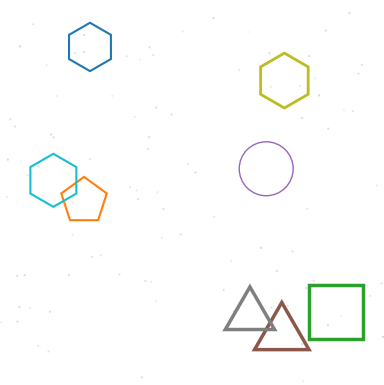[{"shape": "hexagon", "thickness": 1.5, "radius": 0.31, "center": [0.234, 0.878]}, {"shape": "pentagon", "thickness": 1.5, "radius": 0.31, "center": [0.218, 0.478]}, {"shape": "square", "thickness": 2.5, "radius": 0.35, "center": [0.874, 0.19]}, {"shape": "circle", "thickness": 1, "radius": 0.35, "center": [0.691, 0.562]}, {"shape": "triangle", "thickness": 2.5, "radius": 0.41, "center": [0.732, 0.133]}, {"shape": "triangle", "thickness": 2.5, "radius": 0.37, "center": [0.649, 0.181]}, {"shape": "hexagon", "thickness": 2, "radius": 0.36, "center": [0.739, 0.791]}, {"shape": "hexagon", "thickness": 1.5, "radius": 0.34, "center": [0.139, 0.532]}]